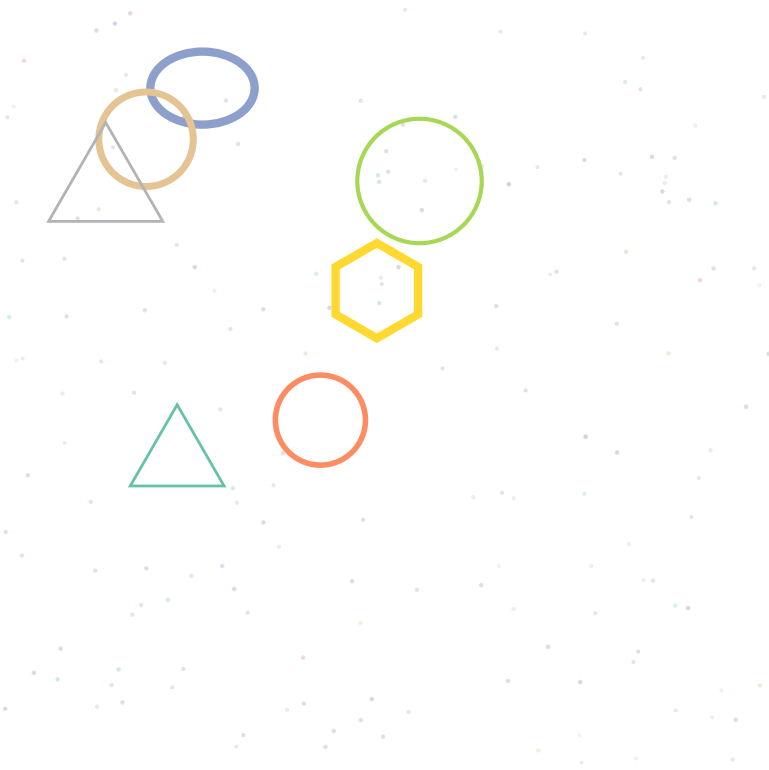[{"shape": "triangle", "thickness": 1, "radius": 0.35, "center": [0.23, 0.404]}, {"shape": "circle", "thickness": 2, "radius": 0.29, "center": [0.416, 0.454]}, {"shape": "oval", "thickness": 3, "radius": 0.34, "center": [0.263, 0.886]}, {"shape": "circle", "thickness": 1.5, "radius": 0.4, "center": [0.545, 0.765]}, {"shape": "hexagon", "thickness": 3, "radius": 0.31, "center": [0.489, 0.623]}, {"shape": "circle", "thickness": 2.5, "radius": 0.31, "center": [0.19, 0.819]}, {"shape": "triangle", "thickness": 1, "radius": 0.43, "center": [0.137, 0.755]}]